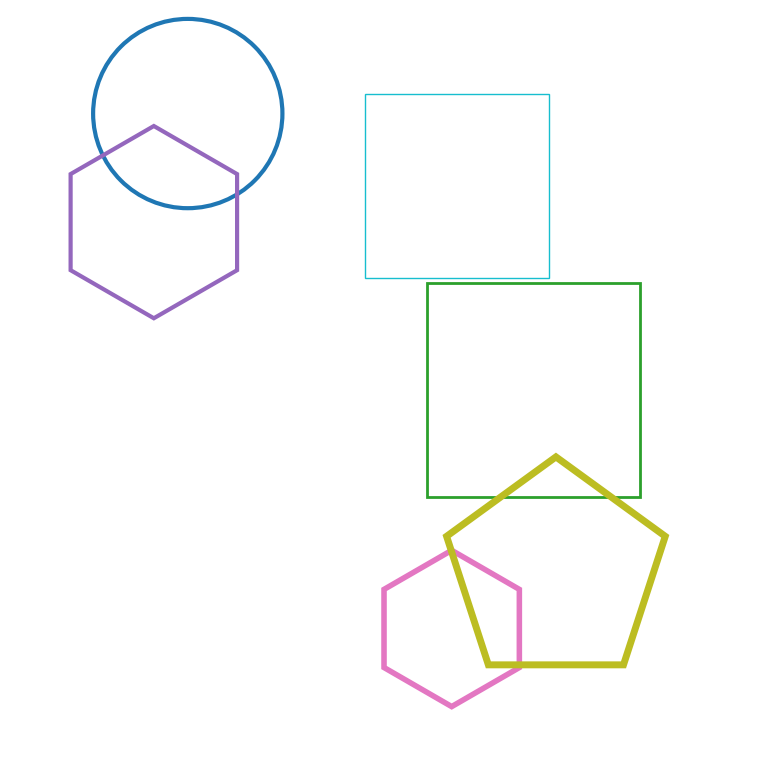[{"shape": "circle", "thickness": 1.5, "radius": 0.61, "center": [0.244, 0.853]}, {"shape": "square", "thickness": 1, "radius": 0.69, "center": [0.693, 0.494]}, {"shape": "hexagon", "thickness": 1.5, "radius": 0.62, "center": [0.2, 0.712]}, {"shape": "hexagon", "thickness": 2, "radius": 0.51, "center": [0.587, 0.184]}, {"shape": "pentagon", "thickness": 2.5, "radius": 0.75, "center": [0.722, 0.257]}, {"shape": "square", "thickness": 0.5, "radius": 0.6, "center": [0.593, 0.758]}]